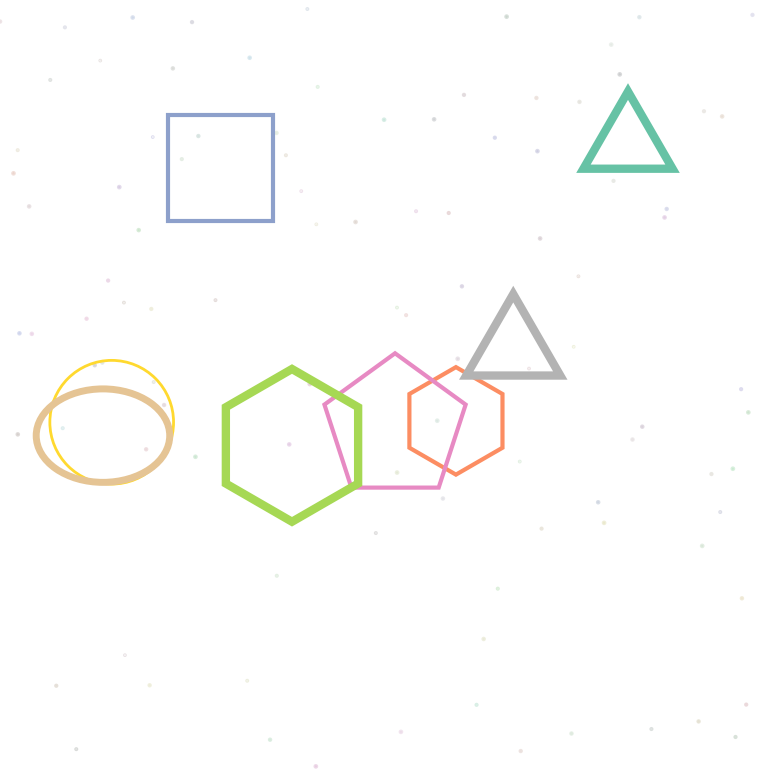[{"shape": "triangle", "thickness": 3, "radius": 0.33, "center": [0.816, 0.814]}, {"shape": "hexagon", "thickness": 1.5, "radius": 0.35, "center": [0.592, 0.453]}, {"shape": "square", "thickness": 1.5, "radius": 0.34, "center": [0.287, 0.782]}, {"shape": "pentagon", "thickness": 1.5, "radius": 0.48, "center": [0.513, 0.445]}, {"shape": "hexagon", "thickness": 3, "radius": 0.5, "center": [0.379, 0.422]}, {"shape": "circle", "thickness": 1, "radius": 0.4, "center": [0.145, 0.452]}, {"shape": "oval", "thickness": 2.5, "radius": 0.43, "center": [0.134, 0.434]}, {"shape": "triangle", "thickness": 3, "radius": 0.35, "center": [0.667, 0.548]}]